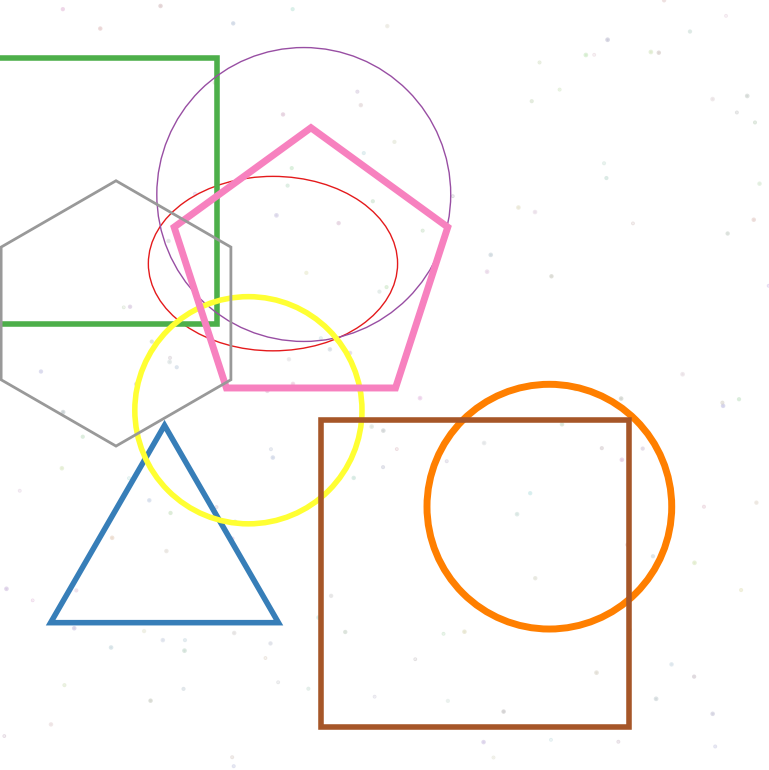[{"shape": "oval", "thickness": 0.5, "radius": 0.81, "center": [0.355, 0.658]}, {"shape": "triangle", "thickness": 2, "radius": 0.85, "center": [0.214, 0.277]}, {"shape": "square", "thickness": 2, "radius": 0.86, "center": [0.109, 0.752]}, {"shape": "circle", "thickness": 0.5, "radius": 0.95, "center": [0.394, 0.747]}, {"shape": "circle", "thickness": 2.5, "radius": 0.79, "center": [0.713, 0.342]}, {"shape": "circle", "thickness": 2, "radius": 0.74, "center": [0.323, 0.467]}, {"shape": "square", "thickness": 2, "radius": 1.0, "center": [0.617, 0.255]}, {"shape": "pentagon", "thickness": 2.5, "radius": 0.93, "center": [0.404, 0.647]}, {"shape": "hexagon", "thickness": 1, "radius": 0.86, "center": [0.151, 0.593]}]